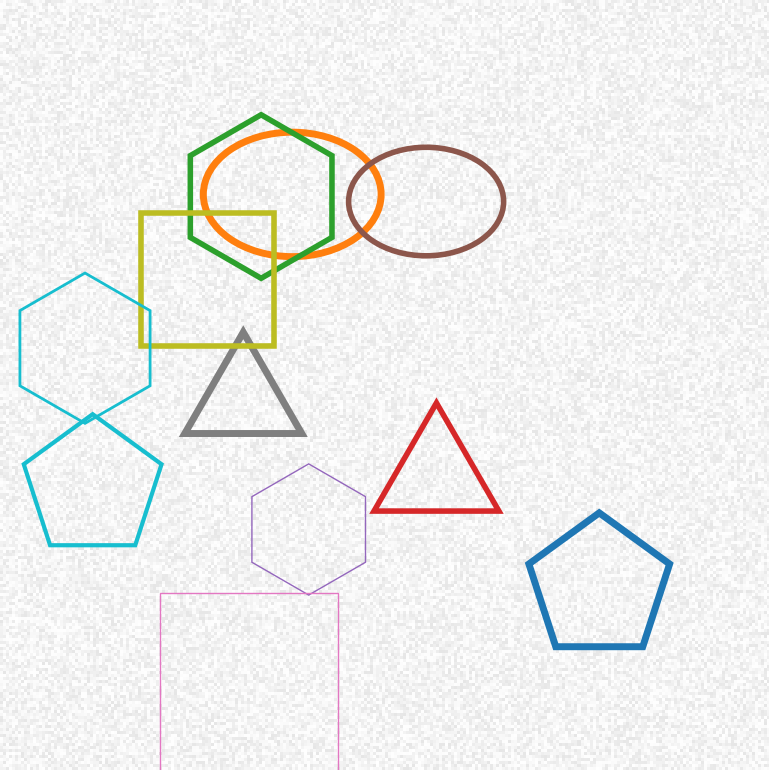[{"shape": "pentagon", "thickness": 2.5, "radius": 0.48, "center": [0.778, 0.238]}, {"shape": "oval", "thickness": 2.5, "radius": 0.58, "center": [0.38, 0.748]}, {"shape": "hexagon", "thickness": 2, "radius": 0.53, "center": [0.339, 0.745]}, {"shape": "triangle", "thickness": 2, "radius": 0.47, "center": [0.567, 0.383]}, {"shape": "hexagon", "thickness": 0.5, "radius": 0.43, "center": [0.401, 0.312]}, {"shape": "oval", "thickness": 2, "radius": 0.5, "center": [0.553, 0.738]}, {"shape": "square", "thickness": 0.5, "radius": 0.58, "center": [0.324, 0.114]}, {"shape": "triangle", "thickness": 2.5, "radius": 0.44, "center": [0.316, 0.481]}, {"shape": "square", "thickness": 2, "radius": 0.43, "center": [0.269, 0.636]}, {"shape": "pentagon", "thickness": 1.5, "radius": 0.47, "center": [0.12, 0.368]}, {"shape": "hexagon", "thickness": 1, "radius": 0.49, "center": [0.11, 0.548]}]